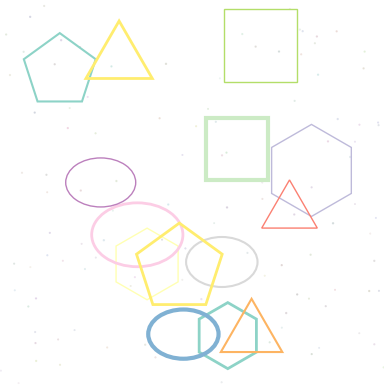[{"shape": "hexagon", "thickness": 2, "radius": 0.43, "center": [0.592, 0.128]}, {"shape": "pentagon", "thickness": 1.5, "radius": 0.49, "center": [0.155, 0.816]}, {"shape": "hexagon", "thickness": 1, "radius": 0.47, "center": [0.382, 0.314]}, {"shape": "hexagon", "thickness": 1, "radius": 0.6, "center": [0.809, 0.557]}, {"shape": "triangle", "thickness": 1, "radius": 0.42, "center": [0.752, 0.449]}, {"shape": "oval", "thickness": 3, "radius": 0.46, "center": [0.476, 0.132]}, {"shape": "triangle", "thickness": 1.5, "radius": 0.46, "center": [0.653, 0.132]}, {"shape": "square", "thickness": 1, "radius": 0.48, "center": [0.677, 0.881]}, {"shape": "oval", "thickness": 2, "radius": 0.59, "center": [0.357, 0.39]}, {"shape": "oval", "thickness": 1.5, "radius": 0.46, "center": [0.576, 0.319]}, {"shape": "oval", "thickness": 1, "radius": 0.45, "center": [0.262, 0.526]}, {"shape": "square", "thickness": 3, "radius": 0.4, "center": [0.615, 0.614]}, {"shape": "pentagon", "thickness": 2, "radius": 0.58, "center": [0.466, 0.304]}, {"shape": "triangle", "thickness": 2, "radius": 0.5, "center": [0.309, 0.846]}]